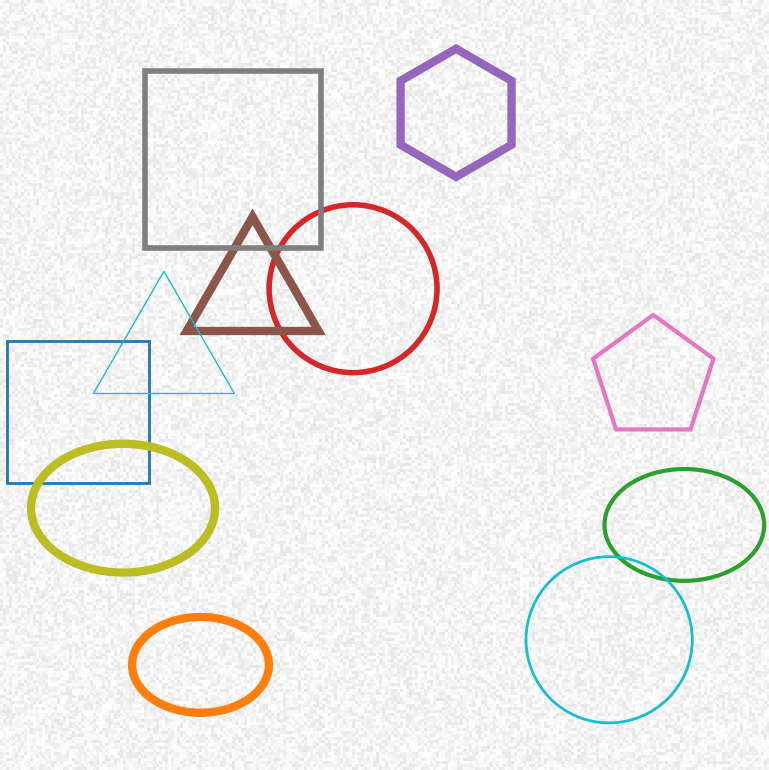[{"shape": "square", "thickness": 1, "radius": 0.46, "center": [0.101, 0.465]}, {"shape": "oval", "thickness": 3, "radius": 0.44, "center": [0.26, 0.137]}, {"shape": "oval", "thickness": 1.5, "radius": 0.52, "center": [0.889, 0.318]}, {"shape": "circle", "thickness": 2, "radius": 0.55, "center": [0.459, 0.625]}, {"shape": "hexagon", "thickness": 3, "radius": 0.42, "center": [0.592, 0.854]}, {"shape": "triangle", "thickness": 3, "radius": 0.49, "center": [0.328, 0.62]}, {"shape": "pentagon", "thickness": 1.5, "radius": 0.41, "center": [0.848, 0.509]}, {"shape": "square", "thickness": 2, "radius": 0.57, "center": [0.303, 0.793]}, {"shape": "oval", "thickness": 3, "radius": 0.6, "center": [0.16, 0.34]}, {"shape": "circle", "thickness": 1, "radius": 0.54, "center": [0.791, 0.169]}, {"shape": "triangle", "thickness": 0.5, "radius": 0.53, "center": [0.213, 0.542]}]